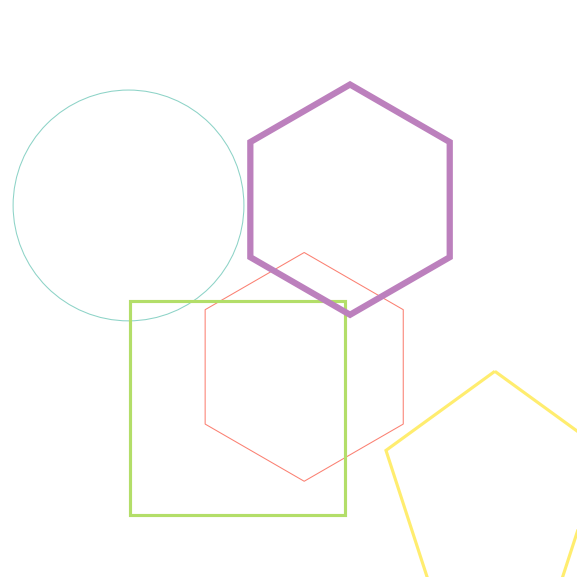[{"shape": "circle", "thickness": 0.5, "radius": 1.0, "center": [0.223, 0.643]}, {"shape": "hexagon", "thickness": 0.5, "radius": 0.99, "center": [0.527, 0.364]}, {"shape": "square", "thickness": 1.5, "radius": 0.93, "center": [0.412, 0.293]}, {"shape": "hexagon", "thickness": 3, "radius": 1.0, "center": [0.606, 0.653]}, {"shape": "pentagon", "thickness": 1.5, "radius": 0.99, "center": [0.857, 0.158]}]